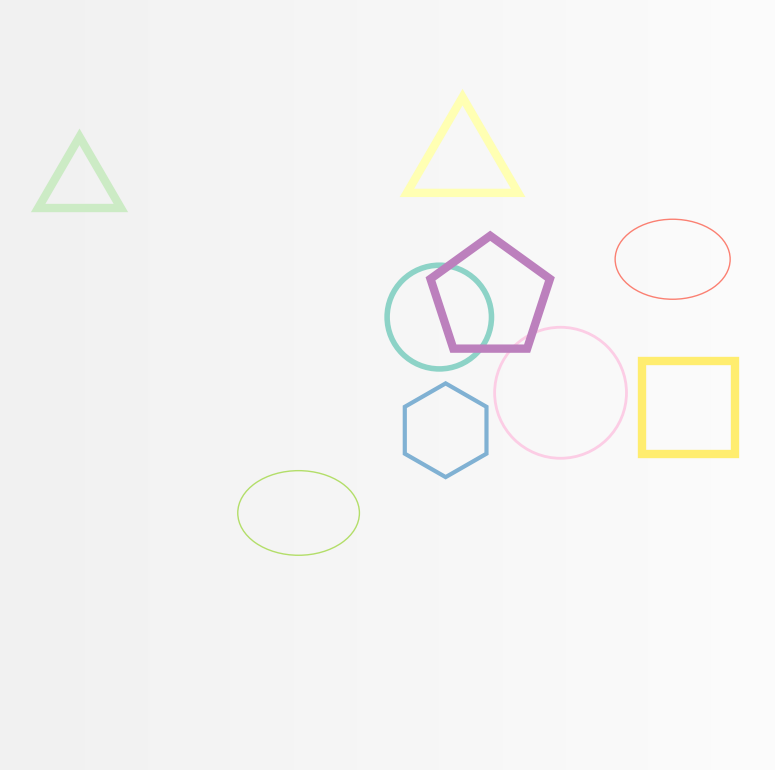[{"shape": "circle", "thickness": 2, "radius": 0.34, "center": [0.567, 0.588]}, {"shape": "triangle", "thickness": 3, "radius": 0.41, "center": [0.597, 0.791]}, {"shape": "oval", "thickness": 0.5, "radius": 0.37, "center": [0.868, 0.663]}, {"shape": "hexagon", "thickness": 1.5, "radius": 0.3, "center": [0.575, 0.441]}, {"shape": "oval", "thickness": 0.5, "radius": 0.39, "center": [0.385, 0.334]}, {"shape": "circle", "thickness": 1, "radius": 0.43, "center": [0.723, 0.49]}, {"shape": "pentagon", "thickness": 3, "radius": 0.41, "center": [0.633, 0.613]}, {"shape": "triangle", "thickness": 3, "radius": 0.31, "center": [0.103, 0.761]}, {"shape": "square", "thickness": 3, "radius": 0.3, "center": [0.889, 0.471]}]